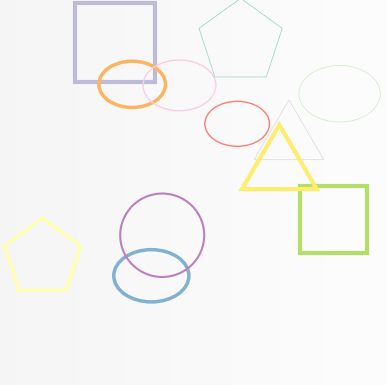[{"shape": "pentagon", "thickness": 0.5, "radius": 0.56, "center": [0.621, 0.891]}, {"shape": "pentagon", "thickness": 2.5, "radius": 0.52, "center": [0.11, 0.329]}, {"shape": "square", "thickness": 3, "radius": 0.51, "center": [0.297, 0.89]}, {"shape": "oval", "thickness": 1, "radius": 0.42, "center": [0.612, 0.678]}, {"shape": "oval", "thickness": 2.5, "radius": 0.48, "center": [0.391, 0.284]}, {"shape": "oval", "thickness": 2.5, "radius": 0.43, "center": [0.341, 0.781]}, {"shape": "square", "thickness": 3, "radius": 0.43, "center": [0.861, 0.43]}, {"shape": "oval", "thickness": 1, "radius": 0.47, "center": [0.463, 0.778]}, {"shape": "triangle", "thickness": 0.5, "radius": 0.52, "center": [0.746, 0.637]}, {"shape": "circle", "thickness": 1.5, "radius": 0.54, "center": [0.419, 0.389]}, {"shape": "oval", "thickness": 0.5, "radius": 0.52, "center": [0.876, 0.757]}, {"shape": "triangle", "thickness": 3, "radius": 0.56, "center": [0.721, 0.564]}]